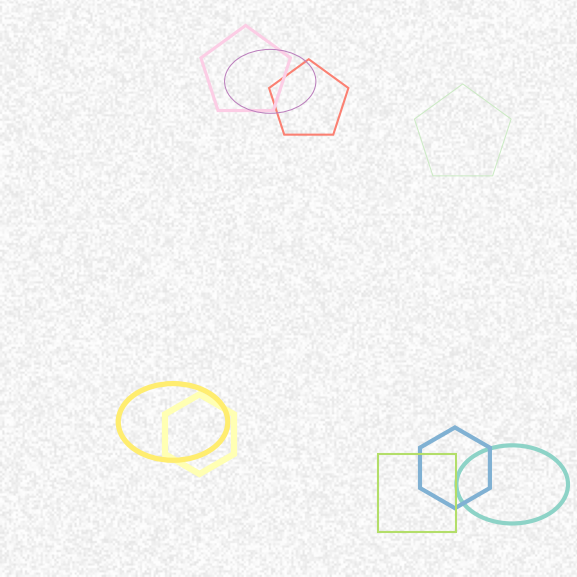[{"shape": "oval", "thickness": 2, "radius": 0.48, "center": [0.887, 0.16]}, {"shape": "hexagon", "thickness": 3, "radius": 0.34, "center": [0.345, 0.247]}, {"shape": "pentagon", "thickness": 1, "radius": 0.36, "center": [0.535, 0.824]}, {"shape": "hexagon", "thickness": 2, "radius": 0.35, "center": [0.788, 0.189]}, {"shape": "square", "thickness": 1, "radius": 0.34, "center": [0.722, 0.146]}, {"shape": "pentagon", "thickness": 1.5, "radius": 0.41, "center": [0.425, 0.874]}, {"shape": "oval", "thickness": 0.5, "radius": 0.4, "center": [0.468, 0.858]}, {"shape": "pentagon", "thickness": 0.5, "radius": 0.44, "center": [0.801, 0.766]}, {"shape": "oval", "thickness": 2.5, "radius": 0.47, "center": [0.3, 0.269]}]